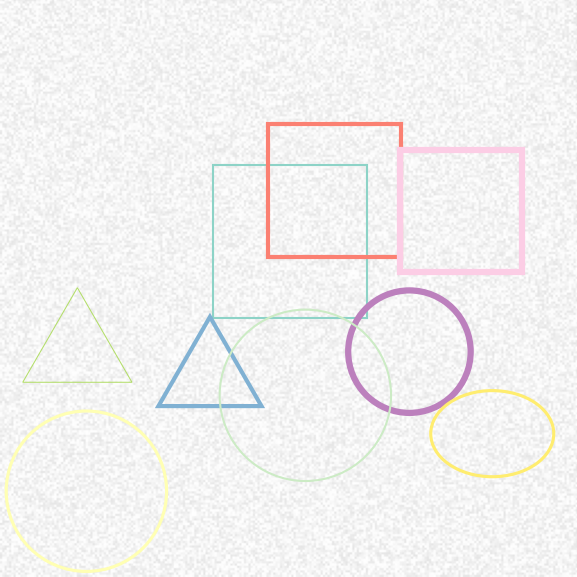[{"shape": "square", "thickness": 1, "radius": 0.66, "center": [0.502, 0.581]}, {"shape": "circle", "thickness": 1.5, "radius": 0.69, "center": [0.15, 0.149]}, {"shape": "square", "thickness": 2, "radius": 0.58, "center": [0.579, 0.669]}, {"shape": "triangle", "thickness": 2, "radius": 0.52, "center": [0.364, 0.347]}, {"shape": "triangle", "thickness": 0.5, "radius": 0.55, "center": [0.134, 0.392]}, {"shape": "square", "thickness": 3, "radius": 0.53, "center": [0.798, 0.633]}, {"shape": "circle", "thickness": 3, "radius": 0.53, "center": [0.709, 0.39]}, {"shape": "circle", "thickness": 1, "radius": 0.74, "center": [0.529, 0.315]}, {"shape": "oval", "thickness": 1.5, "radius": 0.53, "center": [0.852, 0.248]}]